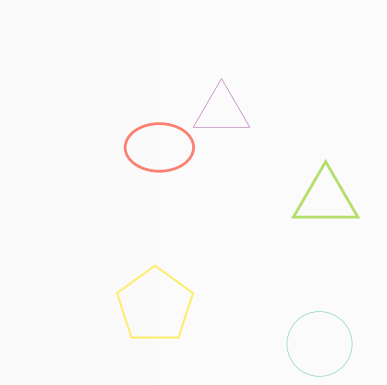[{"shape": "circle", "thickness": 0.5, "radius": 0.42, "center": [0.825, 0.107]}, {"shape": "oval", "thickness": 2, "radius": 0.44, "center": [0.411, 0.617]}, {"shape": "triangle", "thickness": 2, "radius": 0.48, "center": [0.84, 0.484]}, {"shape": "triangle", "thickness": 0.5, "radius": 0.42, "center": [0.572, 0.712]}, {"shape": "pentagon", "thickness": 1.5, "radius": 0.52, "center": [0.4, 0.207]}]